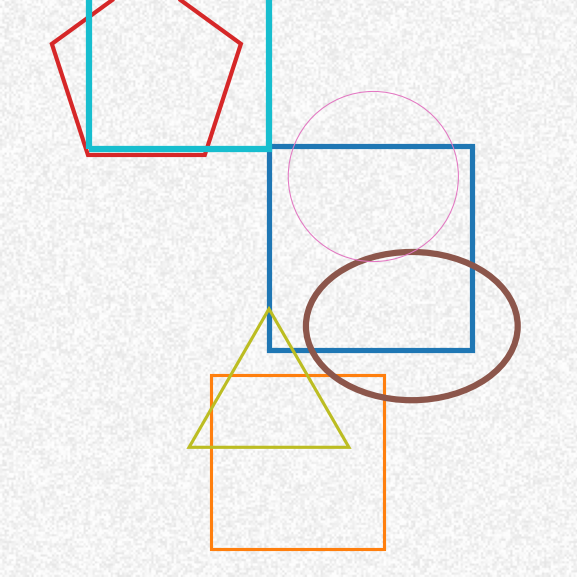[{"shape": "square", "thickness": 2.5, "radius": 0.88, "center": [0.642, 0.57]}, {"shape": "square", "thickness": 1.5, "radius": 0.75, "center": [0.515, 0.2]}, {"shape": "pentagon", "thickness": 2, "radius": 0.86, "center": [0.253, 0.87]}, {"shape": "oval", "thickness": 3, "radius": 0.92, "center": [0.713, 0.434]}, {"shape": "circle", "thickness": 0.5, "radius": 0.74, "center": [0.646, 0.693]}, {"shape": "triangle", "thickness": 1.5, "radius": 0.8, "center": [0.466, 0.304]}, {"shape": "square", "thickness": 3, "radius": 0.78, "center": [0.31, 0.898]}]